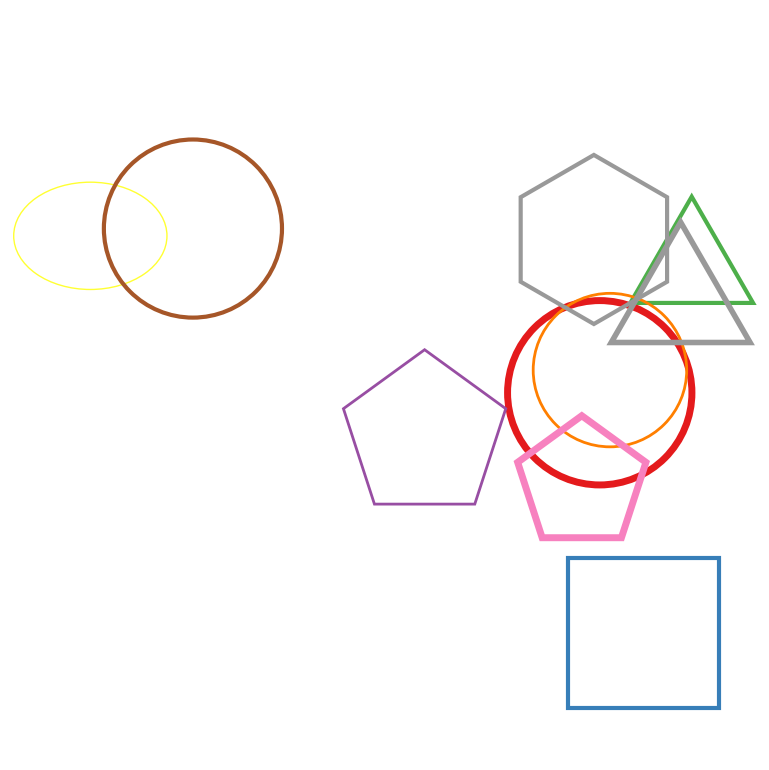[{"shape": "circle", "thickness": 2.5, "radius": 0.6, "center": [0.779, 0.49]}, {"shape": "square", "thickness": 1.5, "radius": 0.49, "center": [0.836, 0.178]}, {"shape": "triangle", "thickness": 1.5, "radius": 0.46, "center": [0.898, 0.653]}, {"shape": "pentagon", "thickness": 1, "radius": 0.55, "center": [0.551, 0.435]}, {"shape": "circle", "thickness": 1, "radius": 0.5, "center": [0.792, 0.519]}, {"shape": "oval", "thickness": 0.5, "radius": 0.5, "center": [0.117, 0.694]}, {"shape": "circle", "thickness": 1.5, "radius": 0.58, "center": [0.251, 0.703]}, {"shape": "pentagon", "thickness": 2.5, "radius": 0.44, "center": [0.756, 0.373]}, {"shape": "triangle", "thickness": 2, "radius": 0.52, "center": [0.884, 0.607]}, {"shape": "hexagon", "thickness": 1.5, "radius": 0.55, "center": [0.771, 0.689]}]